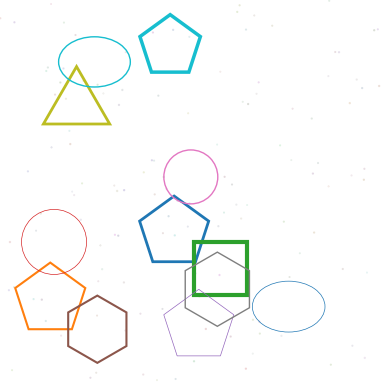[{"shape": "oval", "thickness": 0.5, "radius": 0.47, "center": [0.75, 0.204]}, {"shape": "pentagon", "thickness": 2, "radius": 0.47, "center": [0.452, 0.397]}, {"shape": "pentagon", "thickness": 1.5, "radius": 0.48, "center": [0.131, 0.222]}, {"shape": "square", "thickness": 3, "radius": 0.35, "center": [0.572, 0.302]}, {"shape": "circle", "thickness": 0.5, "radius": 0.42, "center": [0.14, 0.372]}, {"shape": "pentagon", "thickness": 0.5, "radius": 0.48, "center": [0.516, 0.153]}, {"shape": "hexagon", "thickness": 1.5, "radius": 0.44, "center": [0.253, 0.145]}, {"shape": "circle", "thickness": 1, "radius": 0.35, "center": [0.496, 0.541]}, {"shape": "hexagon", "thickness": 1, "radius": 0.48, "center": [0.564, 0.249]}, {"shape": "triangle", "thickness": 2, "radius": 0.5, "center": [0.199, 0.728]}, {"shape": "oval", "thickness": 1, "radius": 0.47, "center": [0.245, 0.839]}, {"shape": "pentagon", "thickness": 2.5, "radius": 0.41, "center": [0.442, 0.879]}]